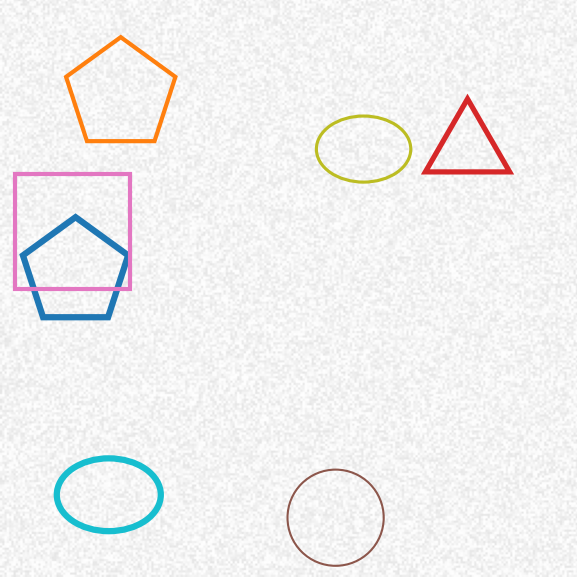[{"shape": "pentagon", "thickness": 3, "radius": 0.48, "center": [0.131, 0.527]}, {"shape": "pentagon", "thickness": 2, "radius": 0.5, "center": [0.209, 0.835]}, {"shape": "triangle", "thickness": 2.5, "radius": 0.42, "center": [0.81, 0.744]}, {"shape": "circle", "thickness": 1, "radius": 0.42, "center": [0.581, 0.103]}, {"shape": "square", "thickness": 2, "radius": 0.5, "center": [0.126, 0.599]}, {"shape": "oval", "thickness": 1.5, "radius": 0.41, "center": [0.63, 0.741]}, {"shape": "oval", "thickness": 3, "radius": 0.45, "center": [0.188, 0.142]}]